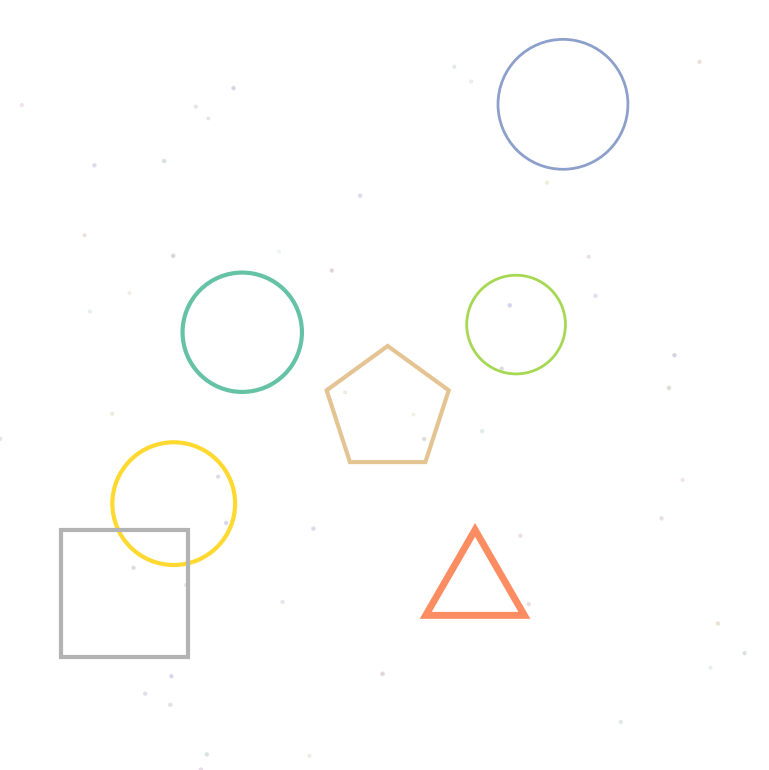[{"shape": "circle", "thickness": 1.5, "radius": 0.39, "center": [0.315, 0.569]}, {"shape": "triangle", "thickness": 2.5, "radius": 0.37, "center": [0.617, 0.238]}, {"shape": "circle", "thickness": 1, "radius": 0.42, "center": [0.731, 0.865]}, {"shape": "circle", "thickness": 1, "radius": 0.32, "center": [0.67, 0.578]}, {"shape": "circle", "thickness": 1.5, "radius": 0.4, "center": [0.226, 0.346]}, {"shape": "pentagon", "thickness": 1.5, "radius": 0.42, "center": [0.503, 0.467]}, {"shape": "square", "thickness": 1.5, "radius": 0.41, "center": [0.161, 0.229]}]